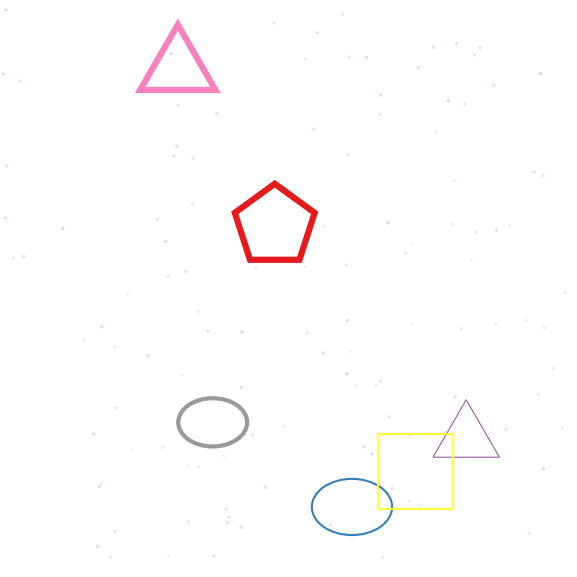[{"shape": "pentagon", "thickness": 3, "radius": 0.36, "center": [0.476, 0.608]}, {"shape": "oval", "thickness": 1, "radius": 0.35, "center": [0.609, 0.121]}, {"shape": "triangle", "thickness": 0.5, "radius": 0.33, "center": [0.807, 0.241]}, {"shape": "square", "thickness": 1, "radius": 0.32, "center": [0.72, 0.183]}, {"shape": "triangle", "thickness": 3, "radius": 0.38, "center": [0.308, 0.881]}, {"shape": "oval", "thickness": 2, "radius": 0.3, "center": [0.368, 0.268]}]